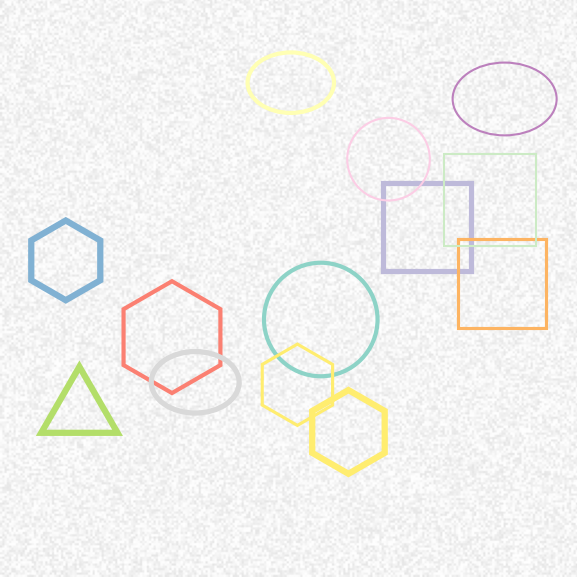[{"shape": "circle", "thickness": 2, "radius": 0.49, "center": [0.555, 0.446]}, {"shape": "oval", "thickness": 2, "radius": 0.37, "center": [0.504, 0.856]}, {"shape": "square", "thickness": 2.5, "radius": 0.38, "center": [0.739, 0.606]}, {"shape": "hexagon", "thickness": 2, "radius": 0.48, "center": [0.298, 0.415]}, {"shape": "hexagon", "thickness": 3, "radius": 0.34, "center": [0.114, 0.548]}, {"shape": "square", "thickness": 1.5, "radius": 0.38, "center": [0.869, 0.508]}, {"shape": "triangle", "thickness": 3, "radius": 0.38, "center": [0.137, 0.288]}, {"shape": "circle", "thickness": 1, "radius": 0.36, "center": [0.673, 0.724]}, {"shape": "oval", "thickness": 2.5, "radius": 0.38, "center": [0.338, 0.337]}, {"shape": "oval", "thickness": 1, "radius": 0.45, "center": [0.874, 0.828]}, {"shape": "square", "thickness": 1, "radius": 0.4, "center": [0.848, 0.652]}, {"shape": "hexagon", "thickness": 1.5, "radius": 0.35, "center": [0.515, 0.333]}, {"shape": "hexagon", "thickness": 3, "radius": 0.36, "center": [0.603, 0.251]}]